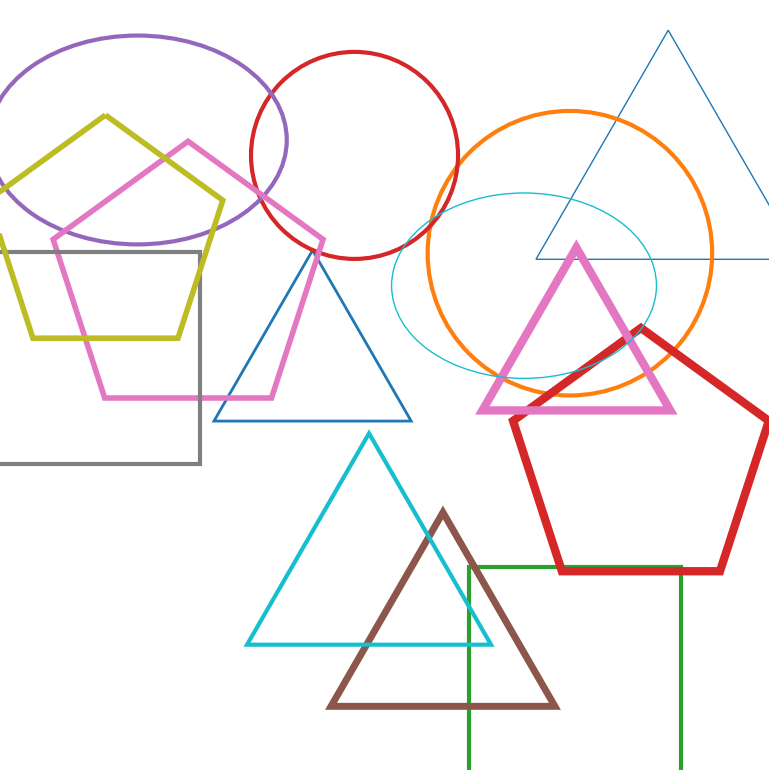[{"shape": "triangle", "thickness": 1, "radius": 0.74, "center": [0.406, 0.527]}, {"shape": "triangle", "thickness": 0.5, "radius": 0.99, "center": [0.868, 0.762]}, {"shape": "circle", "thickness": 1.5, "radius": 0.92, "center": [0.74, 0.671]}, {"shape": "square", "thickness": 1.5, "radius": 0.69, "center": [0.746, 0.126]}, {"shape": "circle", "thickness": 1.5, "radius": 0.67, "center": [0.46, 0.798]}, {"shape": "pentagon", "thickness": 3, "radius": 0.87, "center": [0.832, 0.399]}, {"shape": "oval", "thickness": 1.5, "radius": 0.97, "center": [0.179, 0.818]}, {"shape": "triangle", "thickness": 2.5, "radius": 0.84, "center": [0.575, 0.167]}, {"shape": "pentagon", "thickness": 2, "radius": 0.92, "center": [0.244, 0.632]}, {"shape": "triangle", "thickness": 3, "radius": 0.7, "center": [0.749, 0.537]}, {"shape": "square", "thickness": 1.5, "radius": 0.69, "center": [0.122, 0.536]}, {"shape": "pentagon", "thickness": 2, "radius": 0.8, "center": [0.137, 0.69]}, {"shape": "oval", "thickness": 0.5, "radius": 0.86, "center": [0.681, 0.629]}, {"shape": "triangle", "thickness": 1.5, "radius": 0.91, "center": [0.479, 0.254]}]